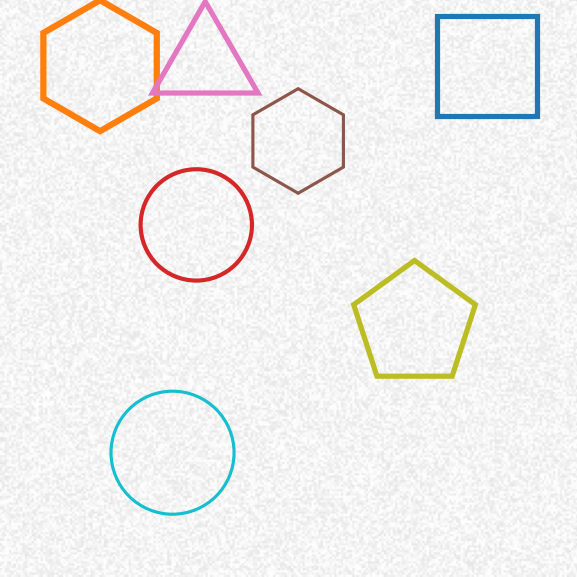[{"shape": "square", "thickness": 2.5, "radius": 0.43, "center": [0.844, 0.885]}, {"shape": "hexagon", "thickness": 3, "radius": 0.57, "center": [0.173, 0.885]}, {"shape": "circle", "thickness": 2, "radius": 0.48, "center": [0.34, 0.61]}, {"shape": "hexagon", "thickness": 1.5, "radius": 0.45, "center": [0.516, 0.755]}, {"shape": "triangle", "thickness": 2.5, "radius": 0.53, "center": [0.355, 0.891]}, {"shape": "pentagon", "thickness": 2.5, "radius": 0.55, "center": [0.718, 0.437]}, {"shape": "circle", "thickness": 1.5, "radius": 0.53, "center": [0.299, 0.215]}]